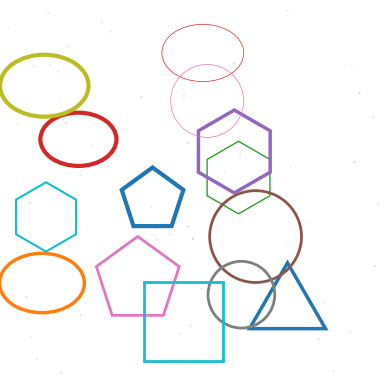[{"shape": "pentagon", "thickness": 3, "radius": 0.42, "center": [0.396, 0.481]}, {"shape": "triangle", "thickness": 2.5, "radius": 0.57, "center": [0.747, 0.203]}, {"shape": "oval", "thickness": 2.5, "radius": 0.55, "center": [0.109, 0.265]}, {"shape": "hexagon", "thickness": 1, "radius": 0.47, "center": [0.62, 0.539]}, {"shape": "oval", "thickness": 3, "radius": 0.49, "center": [0.204, 0.638]}, {"shape": "oval", "thickness": 0.5, "radius": 0.53, "center": [0.527, 0.862]}, {"shape": "hexagon", "thickness": 2.5, "radius": 0.54, "center": [0.609, 0.606]}, {"shape": "circle", "thickness": 2, "radius": 0.6, "center": [0.664, 0.386]}, {"shape": "pentagon", "thickness": 2, "radius": 0.57, "center": [0.358, 0.273]}, {"shape": "circle", "thickness": 0.5, "radius": 0.47, "center": [0.538, 0.738]}, {"shape": "circle", "thickness": 2, "radius": 0.43, "center": [0.627, 0.235]}, {"shape": "oval", "thickness": 3, "radius": 0.57, "center": [0.115, 0.777]}, {"shape": "square", "thickness": 2, "radius": 0.51, "center": [0.477, 0.164]}, {"shape": "hexagon", "thickness": 1.5, "radius": 0.45, "center": [0.12, 0.437]}]